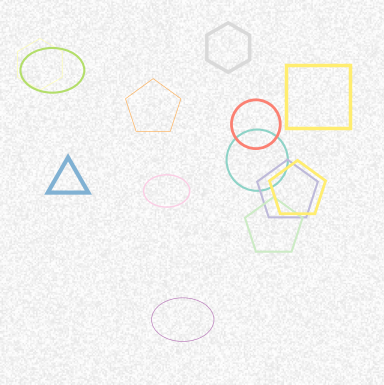[{"shape": "circle", "thickness": 1.5, "radius": 0.4, "center": [0.668, 0.584]}, {"shape": "hexagon", "thickness": 0.5, "radius": 0.33, "center": [0.104, 0.833]}, {"shape": "pentagon", "thickness": 1.5, "radius": 0.41, "center": [0.747, 0.502]}, {"shape": "circle", "thickness": 2, "radius": 0.32, "center": [0.665, 0.677]}, {"shape": "triangle", "thickness": 3, "radius": 0.3, "center": [0.177, 0.53]}, {"shape": "pentagon", "thickness": 0.5, "radius": 0.38, "center": [0.398, 0.72]}, {"shape": "oval", "thickness": 1.5, "radius": 0.41, "center": [0.136, 0.817]}, {"shape": "oval", "thickness": 1, "radius": 0.3, "center": [0.433, 0.504]}, {"shape": "hexagon", "thickness": 2.5, "radius": 0.32, "center": [0.593, 0.877]}, {"shape": "oval", "thickness": 0.5, "radius": 0.41, "center": [0.475, 0.17]}, {"shape": "pentagon", "thickness": 1.5, "radius": 0.39, "center": [0.711, 0.41]}, {"shape": "square", "thickness": 2.5, "radius": 0.41, "center": [0.825, 0.749]}, {"shape": "pentagon", "thickness": 2, "radius": 0.38, "center": [0.773, 0.507]}]